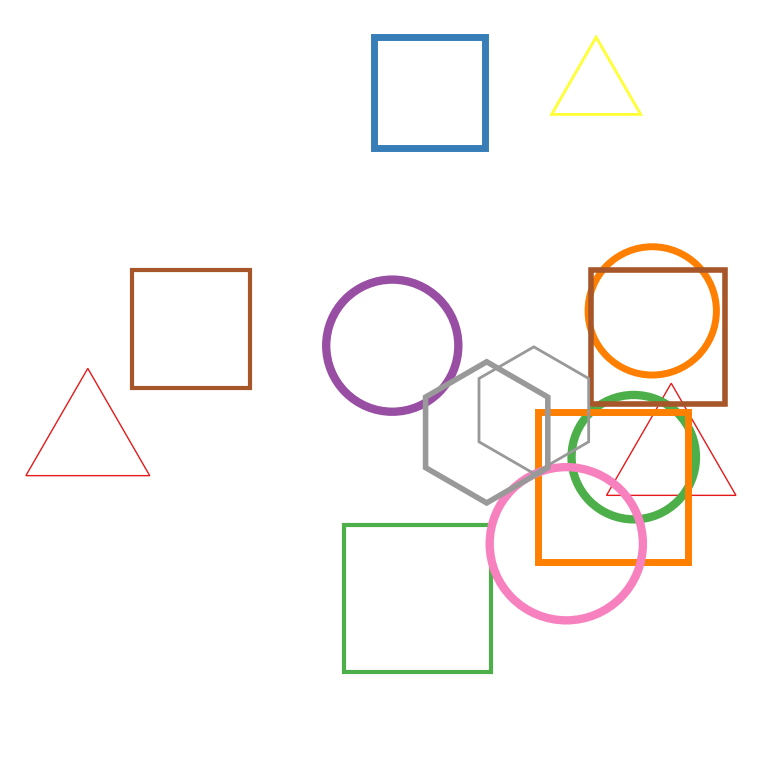[{"shape": "triangle", "thickness": 0.5, "radius": 0.46, "center": [0.114, 0.429]}, {"shape": "triangle", "thickness": 0.5, "radius": 0.49, "center": [0.872, 0.405]}, {"shape": "square", "thickness": 2.5, "radius": 0.36, "center": [0.557, 0.88]}, {"shape": "circle", "thickness": 3, "radius": 0.4, "center": [0.823, 0.406]}, {"shape": "square", "thickness": 1.5, "radius": 0.48, "center": [0.542, 0.223]}, {"shape": "circle", "thickness": 3, "radius": 0.43, "center": [0.509, 0.551]}, {"shape": "square", "thickness": 2.5, "radius": 0.49, "center": [0.796, 0.367]}, {"shape": "circle", "thickness": 2.5, "radius": 0.42, "center": [0.847, 0.596]}, {"shape": "triangle", "thickness": 1, "radius": 0.33, "center": [0.774, 0.885]}, {"shape": "square", "thickness": 2, "radius": 0.43, "center": [0.854, 0.562]}, {"shape": "square", "thickness": 1.5, "radius": 0.38, "center": [0.248, 0.573]}, {"shape": "circle", "thickness": 3, "radius": 0.5, "center": [0.735, 0.294]}, {"shape": "hexagon", "thickness": 1, "radius": 0.41, "center": [0.693, 0.467]}, {"shape": "hexagon", "thickness": 2, "radius": 0.46, "center": [0.632, 0.439]}]